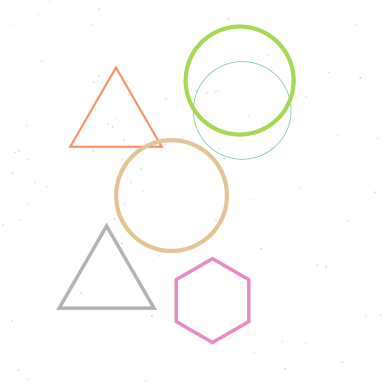[{"shape": "circle", "thickness": 0.5, "radius": 0.63, "center": [0.629, 0.713]}, {"shape": "triangle", "thickness": 1.5, "radius": 0.69, "center": [0.301, 0.687]}, {"shape": "hexagon", "thickness": 2.5, "radius": 0.54, "center": [0.552, 0.219]}, {"shape": "circle", "thickness": 3, "radius": 0.7, "center": [0.622, 0.791]}, {"shape": "circle", "thickness": 3, "radius": 0.72, "center": [0.446, 0.492]}, {"shape": "triangle", "thickness": 2.5, "radius": 0.71, "center": [0.277, 0.271]}]